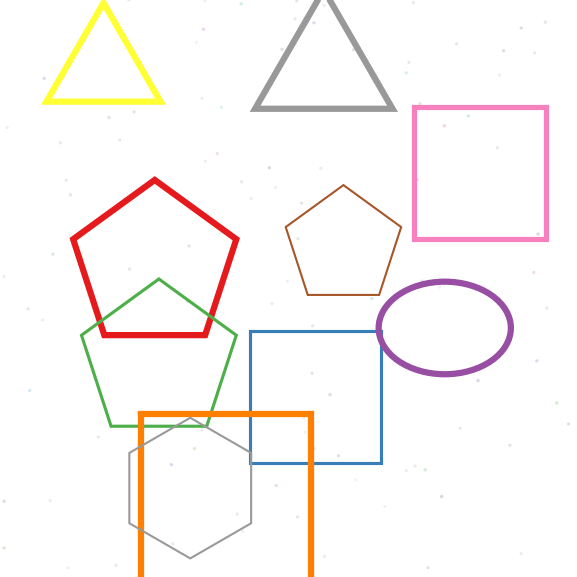[{"shape": "pentagon", "thickness": 3, "radius": 0.74, "center": [0.268, 0.539]}, {"shape": "square", "thickness": 1.5, "radius": 0.57, "center": [0.546, 0.312]}, {"shape": "pentagon", "thickness": 1.5, "radius": 0.7, "center": [0.275, 0.375]}, {"shape": "oval", "thickness": 3, "radius": 0.57, "center": [0.77, 0.431]}, {"shape": "square", "thickness": 3, "radius": 0.74, "center": [0.392, 0.136]}, {"shape": "triangle", "thickness": 3, "radius": 0.57, "center": [0.179, 0.88]}, {"shape": "pentagon", "thickness": 1, "radius": 0.53, "center": [0.595, 0.573]}, {"shape": "square", "thickness": 2.5, "radius": 0.57, "center": [0.831, 0.699]}, {"shape": "hexagon", "thickness": 1, "radius": 0.61, "center": [0.329, 0.154]}, {"shape": "triangle", "thickness": 3, "radius": 0.69, "center": [0.561, 0.879]}]